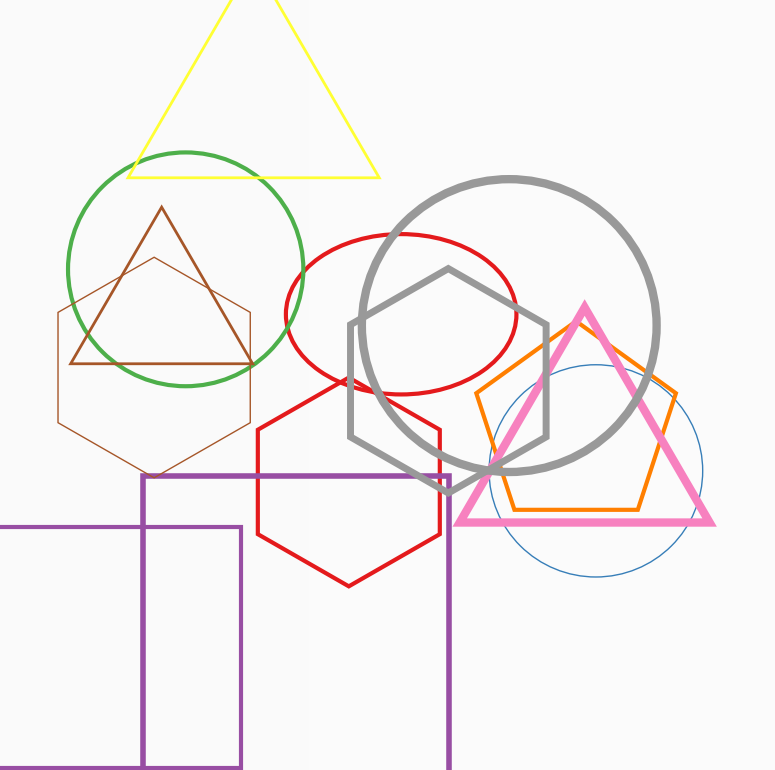[{"shape": "hexagon", "thickness": 1.5, "radius": 0.68, "center": [0.45, 0.374]}, {"shape": "oval", "thickness": 1.5, "radius": 0.74, "center": [0.518, 0.592]}, {"shape": "circle", "thickness": 0.5, "radius": 0.69, "center": [0.769, 0.388]}, {"shape": "circle", "thickness": 1.5, "radius": 0.76, "center": [0.24, 0.65]}, {"shape": "square", "thickness": 1.5, "radius": 0.78, "center": [0.154, 0.159]}, {"shape": "square", "thickness": 2, "radius": 0.99, "center": [0.382, 0.184]}, {"shape": "pentagon", "thickness": 1.5, "radius": 0.68, "center": [0.743, 0.447]}, {"shape": "triangle", "thickness": 1, "radius": 0.94, "center": [0.327, 0.863]}, {"shape": "triangle", "thickness": 1, "radius": 0.68, "center": [0.209, 0.595]}, {"shape": "hexagon", "thickness": 0.5, "radius": 0.72, "center": [0.199, 0.523]}, {"shape": "triangle", "thickness": 3, "radius": 0.93, "center": [0.754, 0.414]}, {"shape": "circle", "thickness": 3, "radius": 0.95, "center": [0.657, 0.577]}, {"shape": "hexagon", "thickness": 2.5, "radius": 0.73, "center": [0.578, 0.505]}]